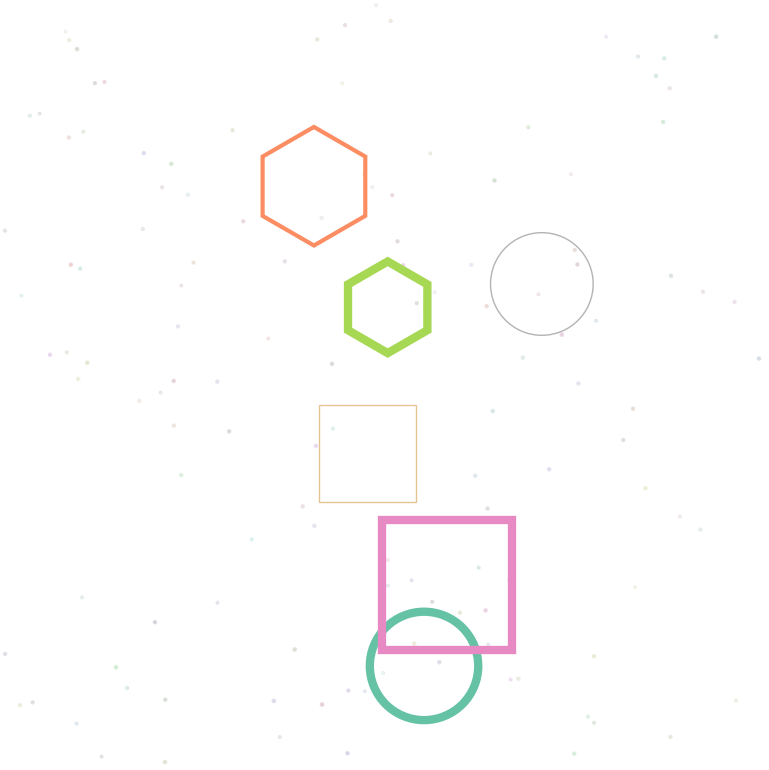[{"shape": "circle", "thickness": 3, "radius": 0.35, "center": [0.551, 0.135]}, {"shape": "hexagon", "thickness": 1.5, "radius": 0.38, "center": [0.408, 0.758]}, {"shape": "square", "thickness": 3, "radius": 0.42, "center": [0.58, 0.24]}, {"shape": "hexagon", "thickness": 3, "radius": 0.3, "center": [0.504, 0.601]}, {"shape": "square", "thickness": 0.5, "radius": 0.32, "center": [0.477, 0.411]}, {"shape": "circle", "thickness": 0.5, "radius": 0.33, "center": [0.704, 0.631]}]